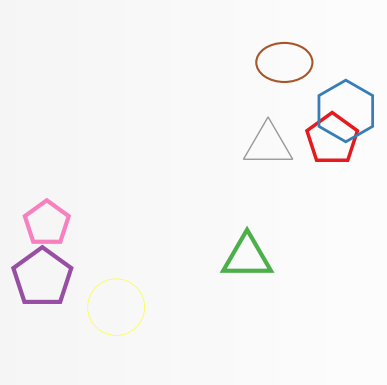[{"shape": "pentagon", "thickness": 2.5, "radius": 0.34, "center": [0.857, 0.639]}, {"shape": "hexagon", "thickness": 2, "radius": 0.4, "center": [0.892, 0.712]}, {"shape": "triangle", "thickness": 3, "radius": 0.36, "center": [0.638, 0.332]}, {"shape": "pentagon", "thickness": 3, "radius": 0.39, "center": [0.109, 0.279]}, {"shape": "circle", "thickness": 0.5, "radius": 0.37, "center": [0.3, 0.202]}, {"shape": "oval", "thickness": 1.5, "radius": 0.36, "center": [0.734, 0.838]}, {"shape": "pentagon", "thickness": 3, "radius": 0.3, "center": [0.121, 0.42]}, {"shape": "triangle", "thickness": 1, "radius": 0.37, "center": [0.692, 0.623]}]